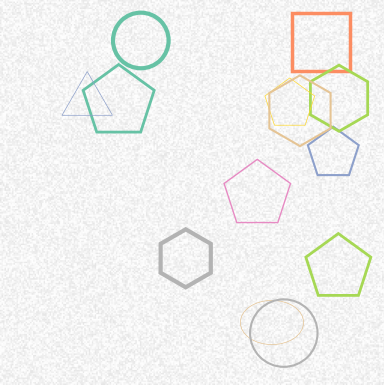[{"shape": "pentagon", "thickness": 2, "radius": 0.49, "center": [0.308, 0.735]}, {"shape": "circle", "thickness": 3, "radius": 0.36, "center": [0.366, 0.895]}, {"shape": "square", "thickness": 2.5, "radius": 0.38, "center": [0.834, 0.891]}, {"shape": "pentagon", "thickness": 1.5, "radius": 0.35, "center": [0.866, 0.601]}, {"shape": "triangle", "thickness": 0.5, "radius": 0.38, "center": [0.227, 0.738]}, {"shape": "pentagon", "thickness": 1, "radius": 0.45, "center": [0.668, 0.495]}, {"shape": "pentagon", "thickness": 2, "radius": 0.44, "center": [0.879, 0.305]}, {"shape": "hexagon", "thickness": 2, "radius": 0.43, "center": [0.881, 0.745]}, {"shape": "pentagon", "thickness": 0.5, "radius": 0.34, "center": [0.753, 0.73]}, {"shape": "oval", "thickness": 0.5, "radius": 0.41, "center": [0.706, 0.162]}, {"shape": "hexagon", "thickness": 1.5, "radius": 0.46, "center": [0.779, 0.712]}, {"shape": "hexagon", "thickness": 3, "radius": 0.38, "center": [0.482, 0.329]}, {"shape": "circle", "thickness": 1.5, "radius": 0.44, "center": [0.737, 0.135]}]